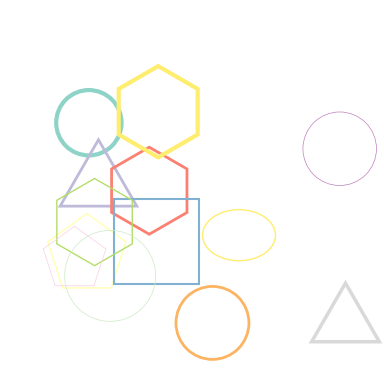[{"shape": "circle", "thickness": 3, "radius": 0.42, "center": [0.231, 0.681]}, {"shape": "pentagon", "thickness": 1, "radius": 0.53, "center": [0.226, 0.339]}, {"shape": "triangle", "thickness": 2, "radius": 0.58, "center": [0.256, 0.522]}, {"shape": "hexagon", "thickness": 2, "radius": 0.57, "center": [0.388, 0.505]}, {"shape": "square", "thickness": 1.5, "radius": 0.55, "center": [0.407, 0.373]}, {"shape": "circle", "thickness": 2, "radius": 0.47, "center": [0.552, 0.161]}, {"shape": "hexagon", "thickness": 1, "radius": 0.57, "center": [0.246, 0.423]}, {"shape": "pentagon", "thickness": 0.5, "radius": 0.43, "center": [0.194, 0.327]}, {"shape": "triangle", "thickness": 2.5, "radius": 0.51, "center": [0.897, 0.163]}, {"shape": "circle", "thickness": 0.5, "radius": 0.48, "center": [0.882, 0.614]}, {"shape": "circle", "thickness": 0.5, "radius": 0.59, "center": [0.286, 0.284]}, {"shape": "oval", "thickness": 1, "radius": 0.47, "center": [0.621, 0.389]}, {"shape": "hexagon", "thickness": 3, "radius": 0.59, "center": [0.411, 0.71]}]